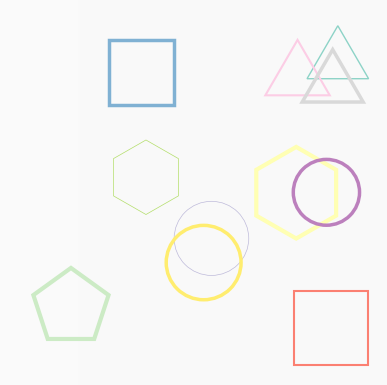[{"shape": "triangle", "thickness": 1, "radius": 0.46, "center": [0.872, 0.841]}, {"shape": "hexagon", "thickness": 3, "radius": 0.59, "center": [0.764, 0.499]}, {"shape": "circle", "thickness": 0.5, "radius": 0.48, "center": [0.546, 0.381]}, {"shape": "square", "thickness": 1.5, "radius": 0.48, "center": [0.854, 0.149]}, {"shape": "square", "thickness": 2.5, "radius": 0.42, "center": [0.366, 0.812]}, {"shape": "hexagon", "thickness": 0.5, "radius": 0.48, "center": [0.377, 0.54]}, {"shape": "triangle", "thickness": 1.5, "radius": 0.48, "center": [0.768, 0.8]}, {"shape": "triangle", "thickness": 2.5, "radius": 0.45, "center": [0.859, 0.78]}, {"shape": "circle", "thickness": 2.5, "radius": 0.43, "center": [0.842, 0.5]}, {"shape": "pentagon", "thickness": 3, "radius": 0.51, "center": [0.183, 0.202]}, {"shape": "circle", "thickness": 2.5, "radius": 0.48, "center": [0.526, 0.318]}]